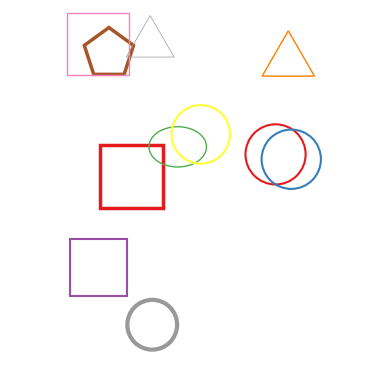[{"shape": "circle", "thickness": 1.5, "radius": 0.39, "center": [0.716, 0.599]}, {"shape": "square", "thickness": 2.5, "radius": 0.41, "center": [0.342, 0.542]}, {"shape": "circle", "thickness": 1.5, "radius": 0.39, "center": [0.756, 0.586]}, {"shape": "oval", "thickness": 1, "radius": 0.37, "center": [0.462, 0.619]}, {"shape": "square", "thickness": 1.5, "radius": 0.37, "center": [0.257, 0.306]}, {"shape": "triangle", "thickness": 1, "radius": 0.39, "center": [0.749, 0.841]}, {"shape": "circle", "thickness": 1.5, "radius": 0.38, "center": [0.521, 0.651]}, {"shape": "pentagon", "thickness": 2.5, "radius": 0.34, "center": [0.283, 0.861]}, {"shape": "square", "thickness": 1, "radius": 0.4, "center": [0.255, 0.885]}, {"shape": "triangle", "thickness": 0.5, "radius": 0.36, "center": [0.39, 0.888]}, {"shape": "circle", "thickness": 3, "radius": 0.32, "center": [0.395, 0.157]}]